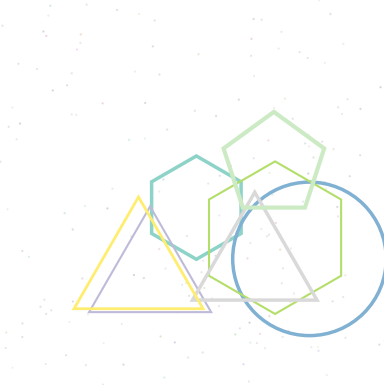[{"shape": "hexagon", "thickness": 2.5, "radius": 0.67, "center": [0.51, 0.461]}, {"shape": "triangle", "thickness": 1.5, "radius": 0.92, "center": [0.39, 0.281]}, {"shape": "circle", "thickness": 2.5, "radius": 1.0, "center": [0.804, 0.328]}, {"shape": "hexagon", "thickness": 1.5, "radius": 0.99, "center": [0.714, 0.383]}, {"shape": "triangle", "thickness": 2.5, "radius": 0.93, "center": [0.662, 0.314]}, {"shape": "pentagon", "thickness": 3, "radius": 0.69, "center": [0.711, 0.572]}, {"shape": "triangle", "thickness": 2, "radius": 0.97, "center": [0.36, 0.295]}]